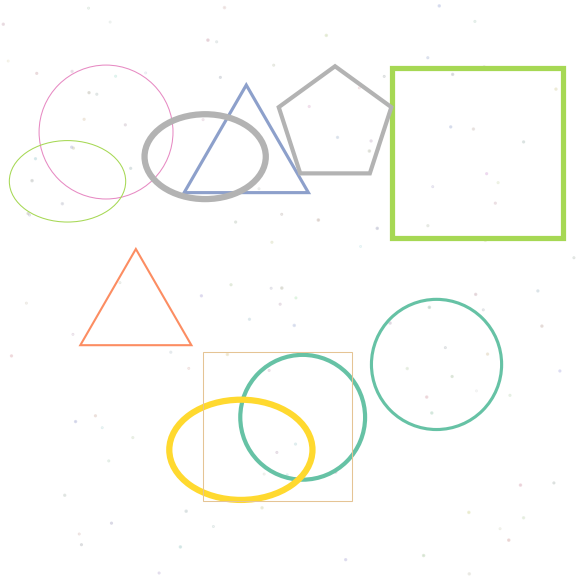[{"shape": "circle", "thickness": 1.5, "radius": 0.56, "center": [0.756, 0.368]}, {"shape": "circle", "thickness": 2, "radius": 0.54, "center": [0.524, 0.277]}, {"shape": "triangle", "thickness": 1, "radius": 0.56, "center": [0.235, 0.457]}, {"shape": "triangle", "thickness": 1.5, "radius": 0.62, "center": [0.426, 0.728]}, {"shape": "circle", "thickness": 0.5, "radius": 0.58, "center": [0.184, 0.77]}, {"shape": "square", "thickness": 2.5, "radius": 0.74, "center": [0.827, 0.734]}, {"shape": "oval", "thickness": 0.5, "radius": 0.5, "center": [0.117, 0.685]}, {"shape": "oval", "thickness": 3, "radius": 0.62, "center": [0.417, 0.22]}, {"shape": "square", "thickness": 0.5, "radius": 0.64, "center": [0.48, 0.26]}, {"shape": "pentagon", "thickness": 2, "radius": 0.51, "center": [0.58, 0.782]}, {"shape": "oval", "thickness": 3, "radius": 0.52, "center": [0.355, 0.728]}]